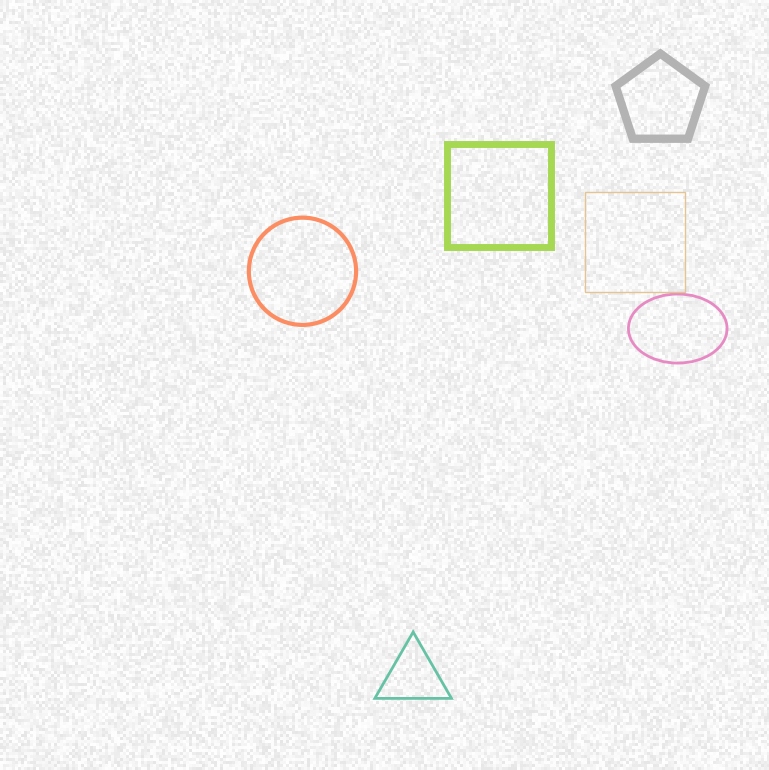[{"shape": "triangle", "thickness": 1, "radius": 0.29, "center": [0.537, 0.122]}, {"shape": "circle", "thickness": 1.5, "radius": 0.35, "center": [0.393, 0.648]}, {"shape": "oval", "thickness": 1, "radius": 0.32, "center": [0.88, 0.573]}, {"shape": "square", "thickness": 2.5, "radius": 0.34, "center": [0.648, 0.746]}, {"shape": "square", "thickness": 0.5, "radius": 0.32, "center": [0.825, 0.686]}, {"shape": "pentagon", "thickness": 3, "radius": 0.31, "center": [0.858, 0.869]}]